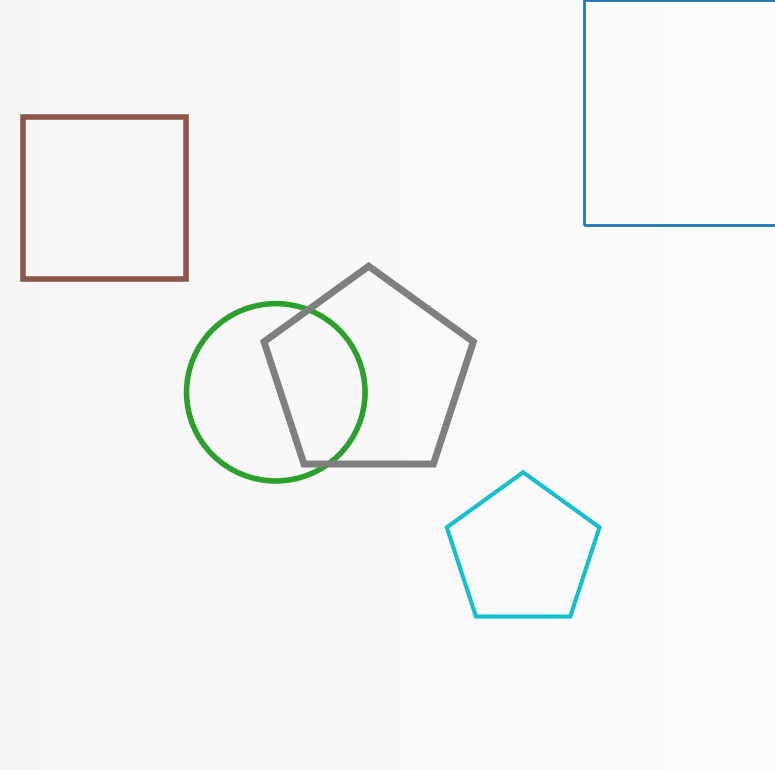[{"shape": "square", "thickness": 1, "radius": 0.73, "center": [0.899, 0.854]}, {"shape": "circle", "thickness": 2, "radius": 0.58, "center": [0.356, 0.491]}, {"shape": "square", "thickness": 2, "radius": 0.53, "center": [0.135, 0.742]}, {"shape": "pentagon", "thickness": 2.5, "radius": 0.71, "center": [0.476, 0.512]}, {"shape": "pentagon", "thickness": 1.5, "radius": 0.52, "center": [0.675, 0.283]}]